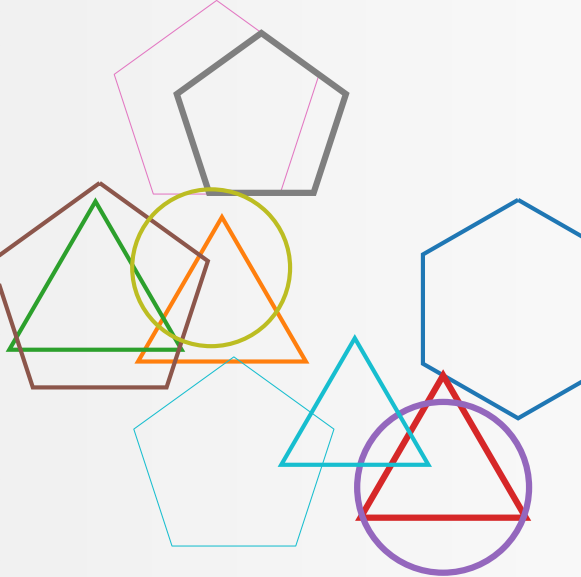[{"shape": "hexagon", "thickness": 2, "radius": 0.95, "center": [0.891, 0.464]}, {"shape": "triangle", "thickness": 2, "radius": 0.83, "center": [0.382, 0.456]}, {"shape": "triangle", "thickness": 2, "radius": 0.86, "center": [0.164, 0.479]}, {"shape": "triangle", "thickness": 3, "radius": 0.82, "center": [0.762, 0.185]}, {"shape": "circle", "thickness": 3, "radius": 0.74, "center": [0.762, 0.155]}, {"shape": "pentagon", "thickness": 2, "radius": 0.98, "center": [0.172, 0.487]}, {"shape": "pentagon", "thickness": 0.5, "radius": 0.93, "center": [0.373, 0.813]}, {"shape": "pentagon", "thickness": 3, "radius": 0.76, "center": [0.45, 0.789]}, {"shape": "circle", "thickness": 2, "radius": 0.68, "center": [0.363, 0.535]}, {"shape": "triangle", "thickness": 2, "radius": 0.73, "center": [0.61, 0.267]}, {"shape": "pentagon", "thickness": 0.5, "radius": 0.91, "center": [0.402, 0.2]}]